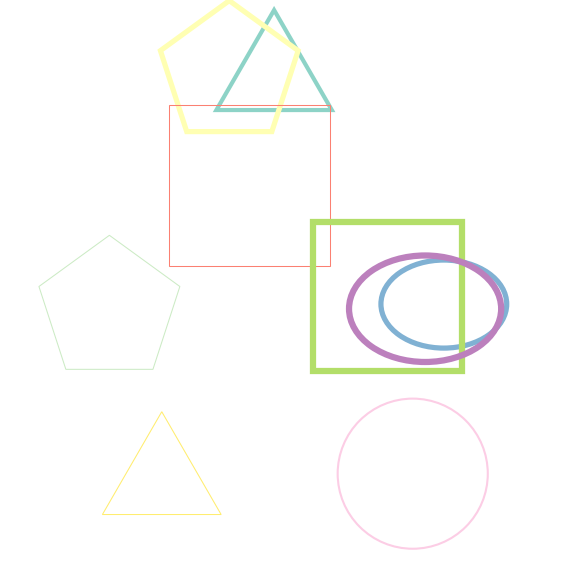[{"shape": "triangle", "thickness": 2, "radius": 0.58, "center": [0.475, 0.866]}, {"shape": "pentagon", "thickness": 2.5, "radius": 0.63, "center": [0.397, 0.873]}, {"shape": "square", "thickness": 0.5, "radius": 0.7, "center": [0.432, 0.678]}, {"shape": "oval", "thickness": 2.5, "radius": 0.54, "center": [0.769, 0.473]}, {"shape": "square", "thickness": 3, "radius": 0.65, "center": [0.671, 0.486]}, {"shape": "circle", "thickness": 1, "radius": 0.65, "center": [0.715, 0.179]}, {"shape": "oval", "thickness": 3, "radius": 0.66, "center": [0.736, 0.465]}, {"shape": "pentagon", "thickness": 0.5, "radius": 0.64, "center": [0.189, 0.463]}, {"shape": "triangle", "thickness": 0.5, "radius": 0.59, "center": [0.28, 0.168]}]